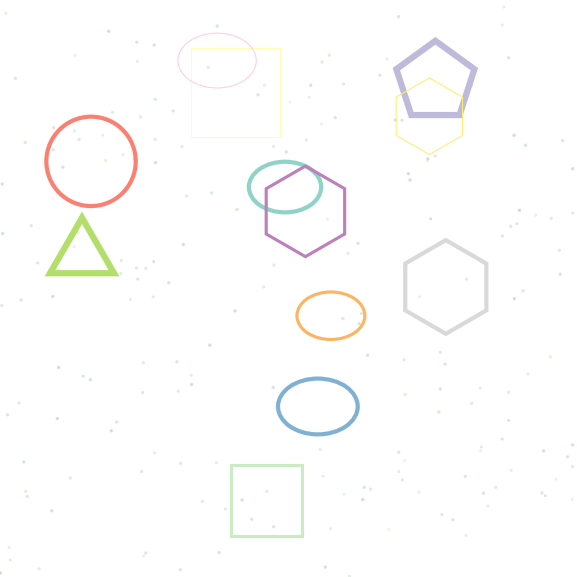[{"shape": "oval", "thickness": 2, "radius": 0.31, "center": [0.494, 0.675]}, {"shape": "square", "thickness": 0.5, "radius": 0.38, "center": [0.408, 0.839]}, {"shape": "pentagon", "thickness": 3, "radius": 0.36, "center": [0.754, 0.857]}, {"shape": "circle", "thickness": 2, "radius": 0.39, "center": [0.158, 0.72]}, {"shape": "oval", "thickness": 2, "radius": 0.35, "center": [0.55, 0.295]}, {"shape": "oval", "thickness": 1.5, "radius": 0.29, "center": [0.573, 0.452]}, {"shape": "triangle", "thickness": 3, "radius": 0.32, "center": [0.142, 0.558]}, {"shape": "oval", "thickness": 0.5, "radius": 0.34, "center": [0.376, 0.894]}, {"shape": "hexagon", "thickness": 2, "radius": 0.41, "center": [0.772, 0.502]}, {"shape": "hexagon", "thickness": 1.5, "radius": 0.39, "center": [0.529, 0.633]}, {"shape": "square", "thickness": 1.5, "radius": 0.31, "center": [0.462, 0.133]}, {"shape": "hexagon", "thickness": 0.5, "radius": 0.33, "center": [0.743, 0.798]}]